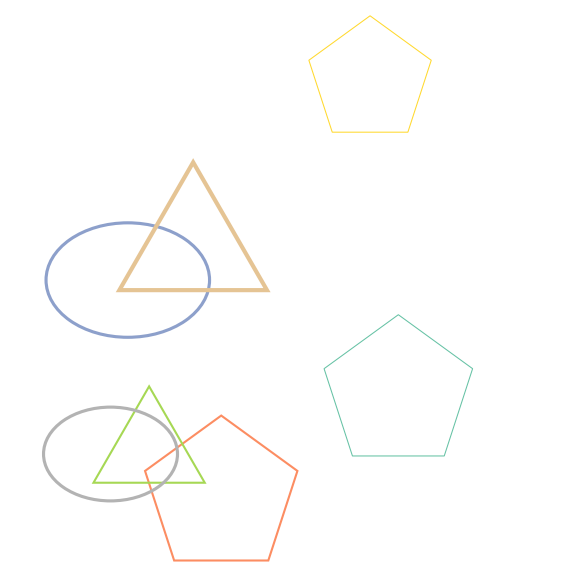[{"shape": "pentagon", "thickness": 0.5, "radius": 0.68, "center": [0.69, 0.319]}, {"shape": "pentagon", "thickness": 1, "radius": 0.69, "center": [0.383, 0.141]}, {"shape": "oval", "thickness": 1.5, "radius": 0.71, "center": [0.221, 0.514]}, {"shape": "triangle", "thickness": 1, "radius": 0.56, "center": [0.258, 0.219]}, {"shape": "pentagon", "thickness": 0.5, "radius": 0.56, "center": [0.641, 0.86]}, {"shape": "triangle", "thickness": 2, "radius": 0.74, "center": [0.334, 0.571]}, {"shape": "oval", "thickness": 1.5, "radius": 0.58, "center": [0.191, 0.213]}]